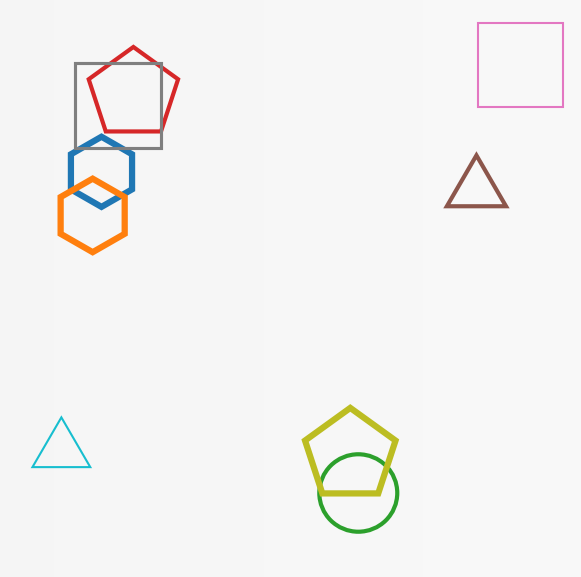[{"shape": "hexagon", "thickness": 3, "radius": 0.3, "center": [0.175, 0.702]}, {"shape": "hexagon", "thickness": 3, "radius": 0.32, "center": [0.159, 0.626]}, {"shape": "circle", "thickness": 2, "radius": 0.34, "center": [0.616, 0.145]}, {"shape": "pentagon", "thickness": 2, "radius": 0.4, "center": [0.229, 0.837]}, {"shape": "triangle", "thickness": 2, "radius": 0.29, "center": [0.82, 0.671]}, {"shape": "square", "thickness": 1, "radius": 0.37, "center": [0.896, 0.886]}, {"shape": "square", "thickness": 1.5, "radius": 0.37, "center": [0.203, 0.816]}, {"shape": "pentagon", "thickness": 3, "radius": 0.41, "center": [0.603, 0.211]}, {"shape": "triangle", "thickness": 1, "radius": 0.29, "center": [0.106, 0.219]}]